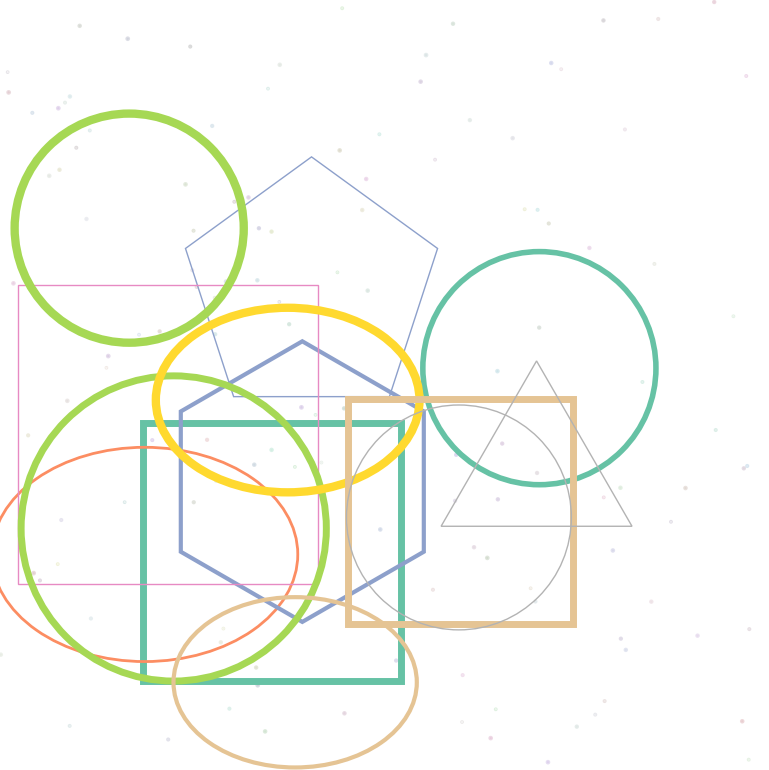[{"shape": "square", "thickness": 2.5, "radius": 0.84, "center": [0.353, 0.283]}, {"shape": "circle", "thickness": 2, "radius": 0.76, "center": [0.701, 0.522]}, {"shape": "oval", "thickness": 1, "radius": 0.99, "center": [0.188, 0.28]}, {"shape": "pentagon", "thickness": 0.5, "radius": 0.86, "center": [0.405, 0.624]}, {"shape": "hexagon", "thickness": 1.5, "radius": 0.91, "center": [0.393, 0.375]}, {"shape": "square", "thickness": 0.5, "radius": 0.97, "center": [0.218, 0.436]}, {"shape": "circle", "thickness": 3, "radius": 0.74, "center": [0.168, 0.704]}, {"shape": "circle", "thickness": 2.5, "radius": 0.99, "center": [0.226, 0.314]}, {"shape": "oval", "thickness": 3, "radius": 0.86, "center": [0.374, 0.48]}, {"shape": "square", "thickness": 2.5, "radius": 0.73, "center": [0.598, 0.336]}, {"shape": "oval", "thickness": 1.5, "radius": 0.79, "center": [0.383, 0.114]}, {"shape": "circle", "thickness": 0.5, "radius": 0.73, "center": [0.596, 0.328]}, {"shape": "triangle", "thickness": 0.5, "radius": 0.72, "center": [0.697, 0.388]}]